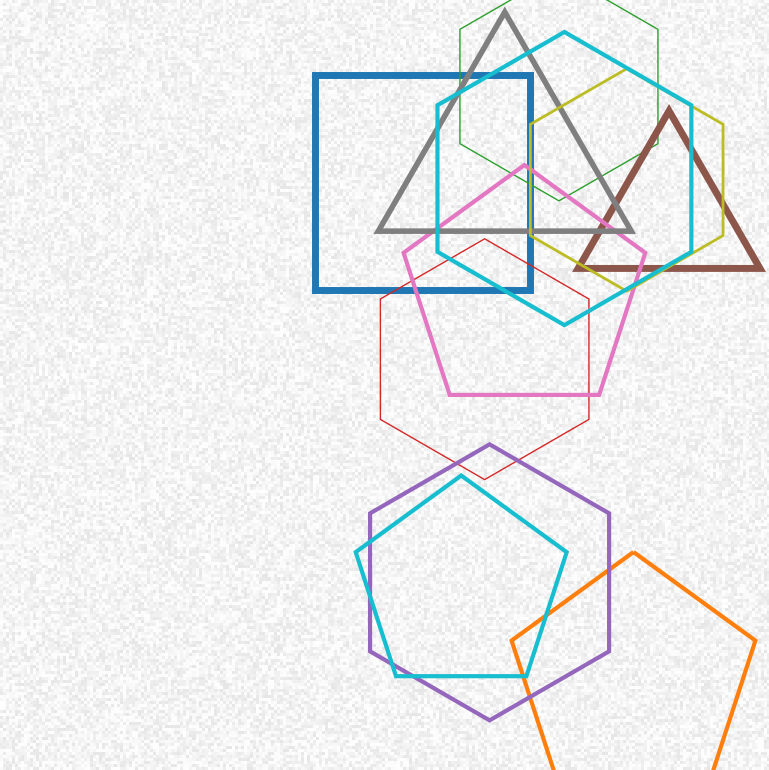[{"shape": "square", "thickness": 2.5, "radius": 0.7, "center": [0.548, 0.763]}, {"shape": "pentagon", "thickness": 1.5, "radius": 0.83, "center": [0.823, 0.117]}, {"shape": "hexagon", "thickness": 0.5, "radius": 0.74, "center": [0.726, 0.888]}, {"shape": "hexagon", "thickness": 0.5, "radius": 0.78, "center": [0.629, 0.534]}, {"shape": "hexagon", "thickness": 1.5, "radius": 0.9, "center": [0.636, 0.244]}, {"shape": "triangle", "thickness": 2.5, "radius": 0.68, "center": [0.869, 0.72]}, {"shape": "pentagon", "thickness": 1.5, "radius": 0.83, "center": [0.681, 0.621]}, {"shape": "triangle", "thickness": 2, "radius": 0.95, "center": [0.656, 0.795]}, {"shape": "hexagon", "thickness": 1, "radius": 0.72, "center": [0.814, 0.766]}, {"shape": "hexagon", "thickness": 1.5, "radius": 0.95, "center": [0.733, 0.768]}, {"shape": "pentagon", "thickness": 1.5, "radius": 0.72, "center": [0.599, 0.238]}]